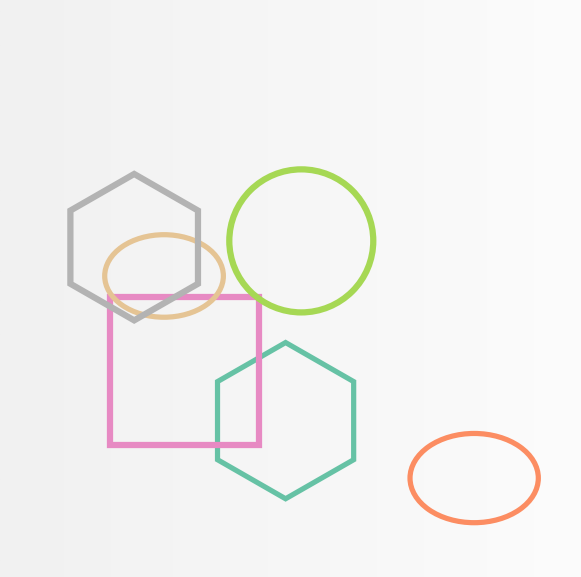[{"shape": "hexagon", "thickness": 2.5, "radius": 0.68, "center": [0.491, 0.271]}, {"shape": "oval", "thickness": 2.5, "radius": 0.55, "center": [0.816, 0.171]}, {"shape": "square", "thickness": 3, "radius": 0.64, "center": [0.318, 0.356]}, {"shape": "circle", "thickness": 3, "radius": 0.62, "center": [0.518, 0.582]}, {"shape": "oval", "thickness": 2.5, "radius": 0.51, "center": [0.282, 0.521]}, {"shape": "hexagon", "thickness": 3, "radius": 0.63, "center": [0.231, 0.571]}]